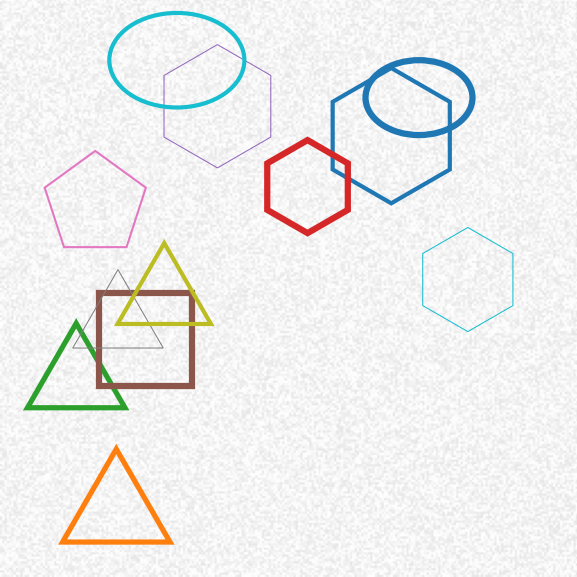[{"shape": "oval", "thickness": 3, "radius": 0.46, "center": [0.726, 0.83]}, {"shape": "hexagon", "thickness": 2, "radius": 0.59, "center": [0.677, 0.764]}, {"shape": "triangle", "thickness": 2.5, "radius": 0.54, "center": [0.201, 0.114]}, {"shape": "triangle", "thickness": 2.5, "radius": 0.49, "center": [0.132, 0.342]}, {"shape": "hexagon", "thickness": 3, "radius": 0.4, "center": [0.533, 0.676]}, {"shape": "hexagon", "thickness": 0.5, "radius": 0.53, "center": [0.376, 0.815]}, {"shape": "square", "thickness": 3, "radius": 0.4, "center": [0.251, 0.411]}, {"shape": "pentagon", "thickness": 1, "radius": 0.46, "center": [0.165, 0.646]}, {"shape": "triangle", "thickness": 0.5, "radius": 0.45, "center": [0.204, 0.442]}, {"shape": "triangle", "thickness": 2, "radius": 0.47, "center": [0.284, 0.485]}, {"shape": "hexagon", "thickness": 0.5, "radius": 0.45, "center": [0.81, 0.515]}, {"shape": "oval", "thickness": 2, "radius": 0.58, "center": [0.306, 0.895]}]